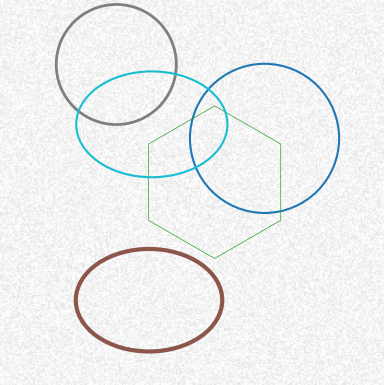[{"shape": "circle", "thickness": 1.5, "radius": 0.97, "center": [0.687, 0.641]}, {"shape": "hexagon", "thickness": 0.5, "radius": 0.99, "center": [0.557, 0.527]}, {"shape": "oval", "thickness": 3, "radius": 0.95, "center": [0.387, 0.22]}, {"shape": "circle", "thickness": 2, "radius": 0.78, "center": [0.302, 0.832]}, {"shape": "oval", "thickness": 1.5, "radius": 0.98, "center": [0.394, 0.677]}]